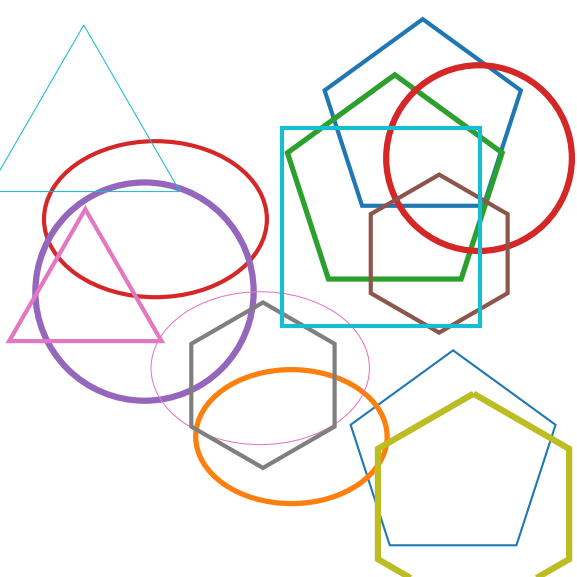[{"shape": "pentagon", "thickness": 1, "radius": 0.93, "center": [0.785, 0.206]}, {"shape": "pentagon", "thickness": 2, "radius": 0.89, "center": [0.732, 0.787]}, {"shape": "oval", "thickness": 2.5, "radius": 0.83, "center": [0.505, 0.243]}, {"shape": "pentagon", "thickness": 2.5, "radius": 0.98, "center": [0.684, 0.674]}, {"shape": "oval", "thickness": 2, "radius": 0.97, "center": [0.269, 0.62]}, {"shape": "circle", "thickness": 3, "radius": 0.8, "center": [0.83, 0.725]}, {"shape": "circle", "thickness": 3, "radius": 0.94, "center": [0.25, 0.494]}, {"shape": "hexagon", "thickness": 2, "radius": 0.68, "center": [0.761, 0.56]}, {"shape": "oval", "thickness": 0.5, "radius": 0.95, "center": [0.451, 0.362]}, {"shape": "triangle", "thickness": 2, "radius": 0.76, "center": [0.148, 0.485]}, {"shape": "hexagon", "thickness": 2, "radius": 0.72, "center": [0.455, 0.332]}, {"shape": "hexagon", "thickness": 3, "radius": 0.96, "center": [0.82, 0.126]}, {"shape": "triangle", "thickness": 0.5, "radius": 0.96, "center": [0.145, 0.764]}, {"shape": "square", "thickness": 2, "radius": 0.86, "center": [0.66, 0.606]}]